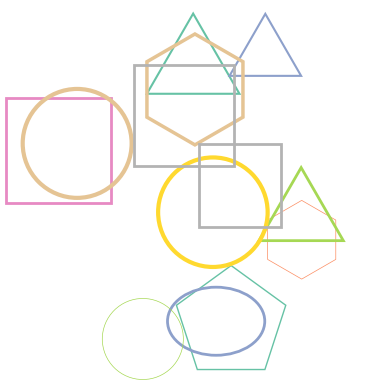[{"shape": "pentagon", "thickness": 1, "radius": 0.75, "center": [0.6, 0.161]}, {"shape": "triangle", "thickness": 1.5, "radius": 0.69, "center": [0.502, 0.826]}, {"shape": "hexagon", "thickness": 0.5, "radius": 0.51, "center": [0.784, 0.377]}, {"shape": "oval", "thickness": 2, "radius": 0.63, "center": [0.561, 0.166]}, {"shape": "triangle", "thickness": 1.5, "radius": 0.54, "center": [0.689, 0.857]}, {"shape": "square", "thickness": 2, "radius": 0.68, "center": [0.152, 0.61]}, {"shape": "triangle", "thickness": 2, "radius": 0.63, "center": [0.782, 0.438]}, {"shape": "circle", "thickness": 0.5, "radius": 0.53, "center": [0.371, 0.12]}, {"shape": "circle", "thickness": 3, "radius": 0.71, "center": [0.553, 0.449]}, {"shape": "circle", "thickness": 3, "radius": 0.71, "center": [0.2, 0.628]}, {"shape": "hexagon", "thickness": 2.5, "radius": 0.72, "center": [0.506, 0.768]}, {"shape": "square", "thickness": 2, "radius": 0.65, "center": [0.478, 0.699]}, {"shape": "square", "thickness": 2, "radius": 0.53, "center": [0.624, 0.518]}]